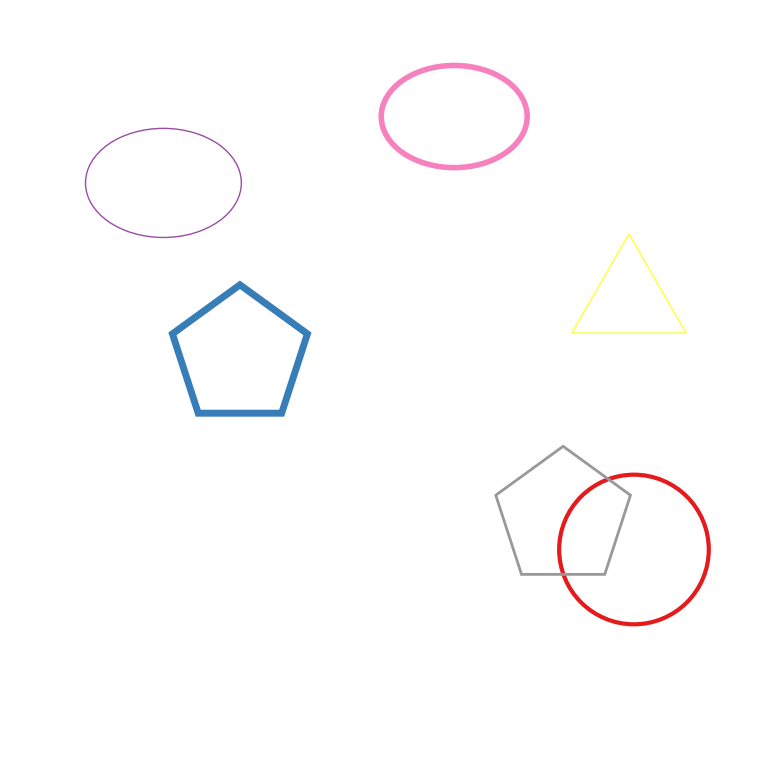[{"shape": "circle", "thickness": 1.5, "radius": 0.49, "center": [0.823, 0.286]}, {"shape": "pentagon", "thickness": 2.5, "radius": 0.46, "center": [0.312, 0.538]}, {"shape": "oval", "thickness": 0.5, "radius": 0.51, "center": [0.212, 0.762]}, {"shape": "triangle", "thickness": 0.5, "radius": 0.43, "center": [0.817, 0.61]}, {"shape": "oval", "thickness": 2, "radius": 0.47, "center": [0.59, 0.849]}, {"shape": "pentagon", "thickness": 1, "radius": 0.46, "center": [0.731, 0.328]}]